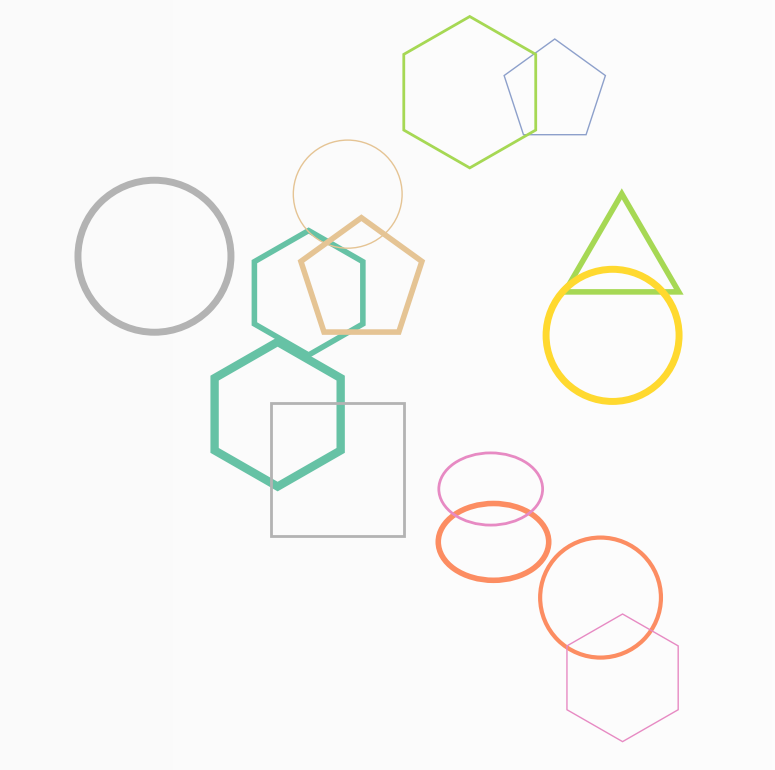[{"shape": "hexagon", "thickness": 3, "radius": 0.47, "center": [0.358, 0.462]}, {"shape": "hexagon", "thickness": 2, "radius": 0.4, "center": [0.398, 0.62]}, {"shape": "circle", "thickness": 1.5, "radius": 0.39, "center": [0.775, 0.224]}, {"shape": "oval", "thickness": 2, "radius": 0.36, "center": [0.637, 0.296]}, {"shape": "pentagon", "thickness": 0.5, "radius": 0.34, "center": [0.716, 0.881]}, {"shape": "oval", "thickness": 1, "radius": 0.33, "center": [0.633, 0.365]}, {"shape": "hexagon", "thickness": 0.5, "radius": 0.41, "center": [0.803, 0.12]}, {"shape": "hexagon", "thickness": 1, "radius": 0.49, "center": [0.606, 0.88]}, {"shape": "triangle", "thickness": 2, "radius": 0.42, "center": [0.802, 0.663]}, {"shape": "circle", "thickness": 2.5, "radius": 0.43, "center": [0.79, 0.564]}, {"shape": "circle", "thickness": 0.5, "radius": 0.35, "center": [0.449, 0.748]}, {"shape": "pentagon", "thickness": 2, "radius": 0.41, "center": [0.466, 0.635]}, {"shape": "circle", "thickness": 2.5, "radius": 0.49, "center": [0.199, 0.667]}, {"shape": "square", "thickness": 1, "radius": 0.43, "center": [0.435, 0.39]}]